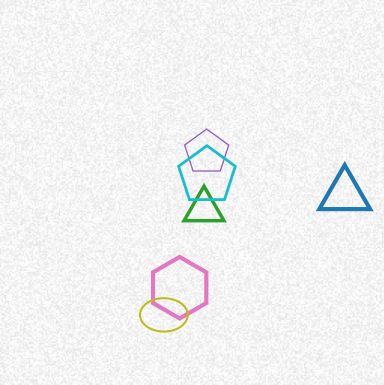[{"shape": "triangle", "thickness": 3, "radius": 0.38, "center": [0.895, 0.495]}, {"shape": "triangle", "thickness": 2.5, "radius": 0.3, "center": [0.53, 0.457]}, {"shape": "pentagon", "thickness": 1, "radius": 0.3, "center": [0.537, 0.605]}, {"shape": "hexagon", "thickness": 3, "radius": 0.4, "center": [0.467, 0.253]}, {"shape": "oval", "thickness": 1.5, "radius": 0.31, "center": [0.426, 0.182]}, {"shape": "pentagon", "thickness": 2, "radius": 0.39, "center": [0.538, 0.544]}]